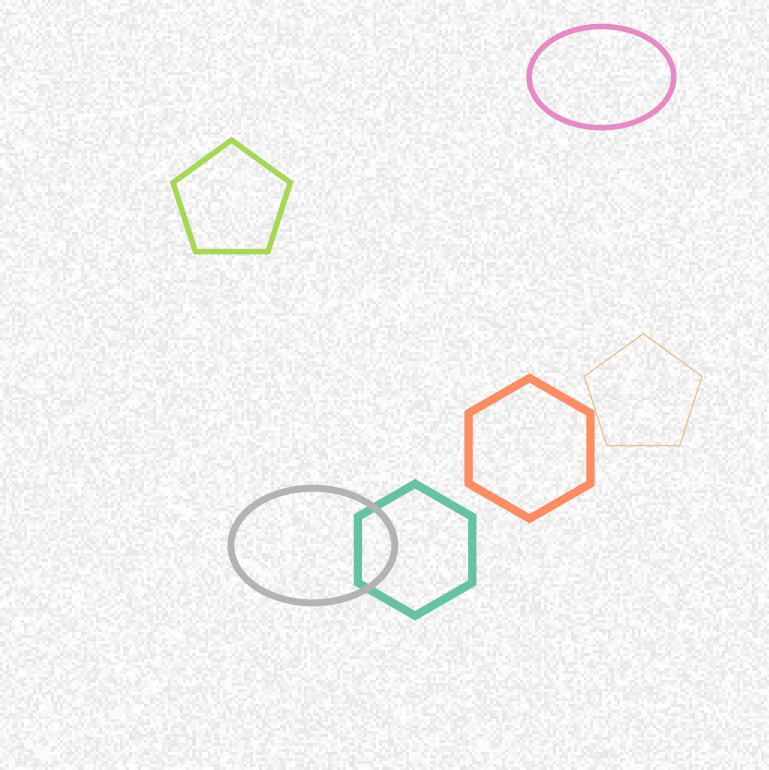[{"shape": "hexagon", "thickness": 3, "radius": 0.43, "center": [0.539, 0.286]}, {"shape": "hexagon", "thickness": 3, "radius": 0.46, "center": [0.688, 0.418]}, {"shape": "oval", "thickness": 2, "radius": 0.47, "center": [0.781, 0.9]}, {"shape": "pentagon", "thickness": 2, "radius": 0.4, "center": [0.301, 0.738]}, {"shape": "pentagon", "thickness": 0.5, "radius": 0.4, "center": [0.835, 0.486]}, {"shape": "oval", "thickness": 2.5, "radius": 0.53, "center": [0.406, 0.292]}]